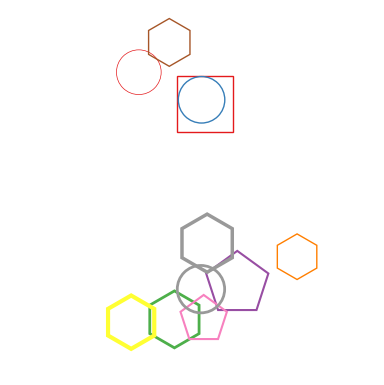[{"shape": "square", "thickness": 1, "radius": 0.37, "center": [0.533, 0.73]}, {"shape": "circle", "thickness": 0.5, "radius": 0.29, "center": [0.361, 0.812]}, {"shape": "circle", "thickness": 1, "radius": 0.3, "center": [0.524, 0.741]}, {"shape": "hexagon", "thickness": 2, "radius": 0.37, "center": [0.453, 0.17]}, {"shape": "pentagon", "thickness": 1.5, "radius": 0.42, "center": [0.616, 0.263]}, {"shape": "hexagon", "thickness": 1, "radius": 0.3, "center": [0.772, 0.333]}, {"shape": "hexagon", "thickness": 3, "radius": 0.35, "center": [0.341, 0.163]}, {"shape": "hexagon", "thickness": 1, "radius": 0.31, "center": [0.44, 0.89]}, {"shape": "pentagon", "thickness": 1.5, "radius": 0.32, "center": [0.529, 0.171]}, {"shape": "circle", "thickness": 2, "radius": 0.31, "center": [0.522, 0.249]}, {"shape": "hexagon", "thickness": 2.5, "radius": 0.38, "center": [0.538, 0.368]}]